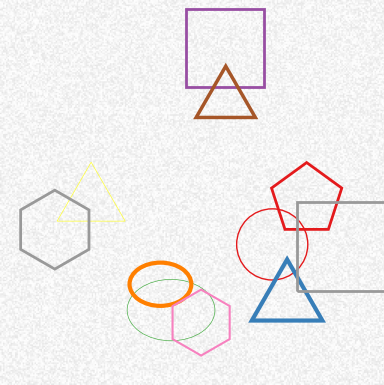[{"shape": "pentagon", "thickness": 2, "radius": 0.48, "center": [0.797, 0.482]}, {"shape": "circle", "thickness": 1, "radius": 0.46, "center": [0.707, 0.365]}, {"shape": "triangle", "thickness": 3, "radius": 0.53, "center": [0.746, 0.22]}, {"shape": "oval", "thickness": 0.5, "radius": 0.57, "center": [0.444, 0.195]}, {"shape": "square", "thickness": 2, "radius": 0.51, "center": [0.584, 0.875]}, {"shape": "oval", "thickness": 3, "radius": 0.4, "center": [0.417, 0.262]}, {"shape": "triangle", "thickness": 0.5, "radius": 0.51, "center": [0.237, 0.477]}, {"shape": "triangle", "thickness": 2.5, "radius": 0.44, "center": [0.586, 0.739]}, {"shape": "hexagon", "thickness": 1.5, "radius": 0.43, "center": [0.522, 0.162]}, {"shape": "hexagon", "thickness": 2, "radius": 0.51, "center": [0.142, 0.404]}, {"shape": "square", "thickness": 2, "radius": 0.58, "center": [0.887, 0.359]}]